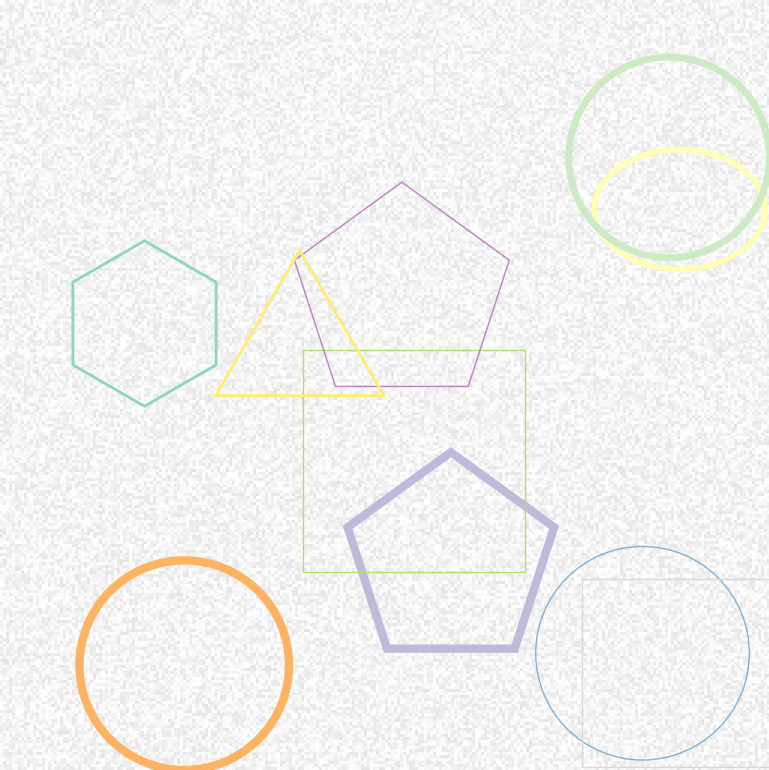[{"shape": "hexagon", "thickness": 1, "radius": 0.54, "center": [0.188, 0.58]}, {"shape": "oval", "thickness": 2, "radius": 0.55, "center": [0.883, 0.728]}, {"shape": "pentagon", "thickness": 3, "radius": 0.71, "center": [0.586, 0.272]}, {"shape": "circle", "thickness": 0.5, "radius": 0.69, "center": [0.834, 0.152]}, {"shape": "circle", "thickness": 3, "radius": 0.68, "center": [0.239, 0.136]}, {"shape": "square", "thickness": 0.5, "radius": 0.72, "center": [0.538, 0.402]}, {"shape": "square", "thickness": 0.5, "radius": 0.61, "center": [0.879, 0.126]}, {"shape": "pentagon", "thickness": 0.5, "radius": 0.73, "center": [0.522, 0.617]}, {"shape": "circle", "thickness": 2.5, "radius": 0.65, "center": [0.869, 0.796]}, {"shape": "triangle", "thickness": 1, "radius": 0.63, "center": [0.389, 0.549]}]